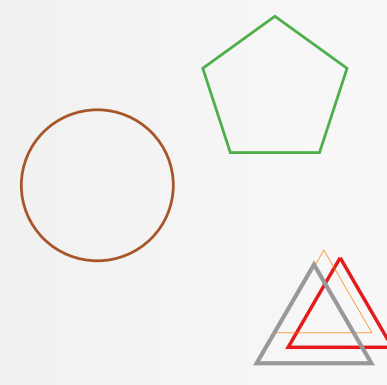[{"shape": "triangle", "thickness": 2.5, "radius": 0.78, "center": [0.878, 0.175]}, {"shape": "pentagon", "thickness": 2, "radius": 0.98, "center": [0.709, 0.762]}, {"shape": "triangle", "thickness": 0.5, "radius": 0.72, "center": [0.836, 0.207]}, {"shape": "circle", "thickness": 2, "radius": 0.98, "center": [0.251, 0.519]}, {"shape": "triangle", "thickness": 3, "radius": 0.85, "center": [0.81, 0.142]}]